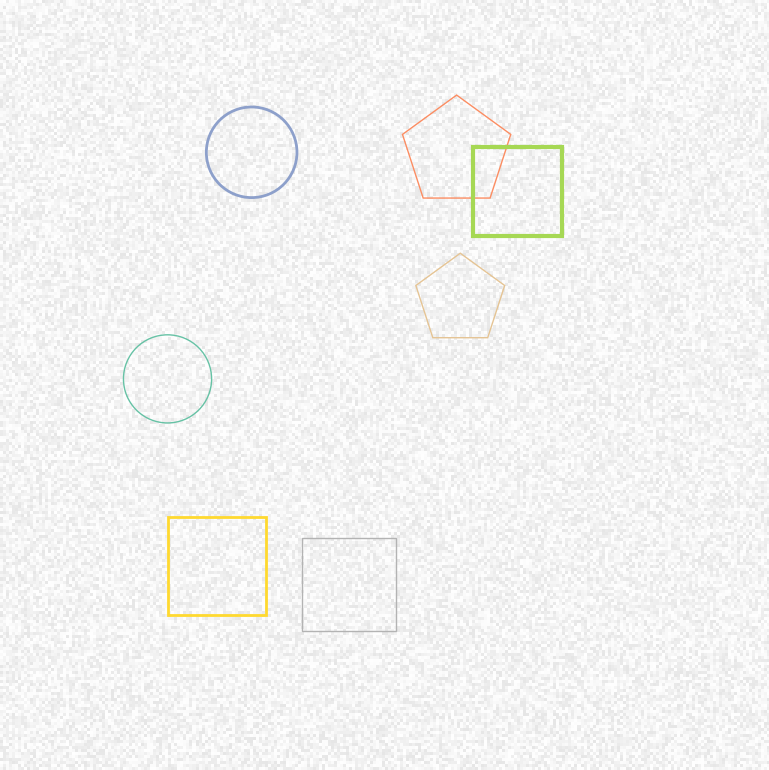[{"shape": "circle", "thickness": 0.5, "radius": 0.29, "center": [0.218, 0.508]}, {"shape": "pentagon", "thickness": 0.5, "radius": 0.37, "center": [0.593, 0.803]}, {"shape": "circle", "thickness": 1, "radius": 0.29, "center": [0.327, 0.802]}, {"shape": "square", "thickness": 1.5, "radius": 0.29, "center": [0.672, 0.751]}, {"shape": "square", "thickness": 1, "radius": 0.32, "center": [0.282, 0.265]}, {"shape": "pentagon", "thickness": 0.5, "radius": 0.3, "center": [0.598, 0.61]}, {"shape": "square", "thickness": 0.5, "radius": 0.3, "center": [0.453, 0.241]}]